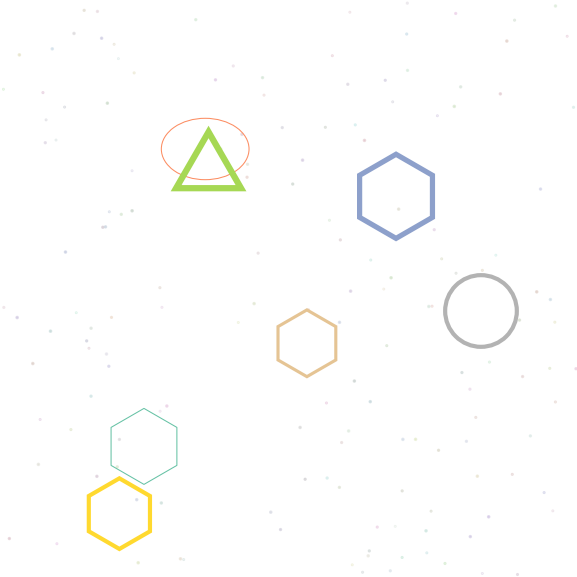[{"shape": "hexagon", "thickness": 0.5, "radius": 0.33, "center": [0.249, 0.226]}, {"shape": "oval", "thickness": 0.5, "radius": 0.38, "center": [0.355, 0.741]}, {"shape": "hexagon", "thickness": 2.5, "radius": 0.36, "center": [0.686, 0.659]}, {"shape": "triangle", "thickness": 3, "radius": 0.32, "center": [0.361, 0.706]}, {"shape": "hexagon", "thickness": 2, "radius": 0.31, "center": [0.207, 0.11]}, {"shape": "hexagon", "thickness": 1.5, "radius": 0.29, "center": [0.531, 0.405]}, {"shape": "circle", "thickness": 2, "radius": 0.31, "center": [0.833, 0.461]}]